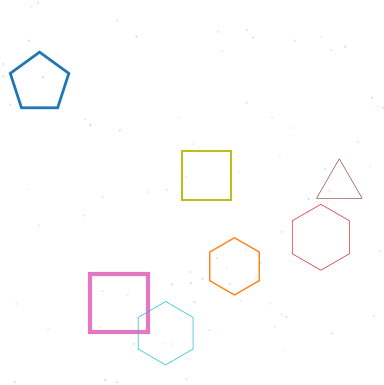[{"shape": "pentagon", "thickness": 2, "radius": 0.4, "center": [0.103, 0.785]}, {"shape": "hexagon", "thickness": 1, "radius": 0.37, "center": [0.609, 0.308]}, {"shape": "hexagon", "thickness": 0.5, "radius": 0.43, "center": [0.833, 0.384]}, {"shape": "triangle", "thickness": 0.5, "radius": 0.34, "center": [0.881, 0.519]}, {"shape": "square", "thickness": 3, "radius": 0.38, "center": [0.308, 0.214]}, {"shape": "square", "thickness": 1.5, "radius": 0.32, "center": [0.536, 0.544]}, {"shape": "hexagon", "thickness": 0.5, "radius": 0.41, "center": [0.43, 0.135]}]